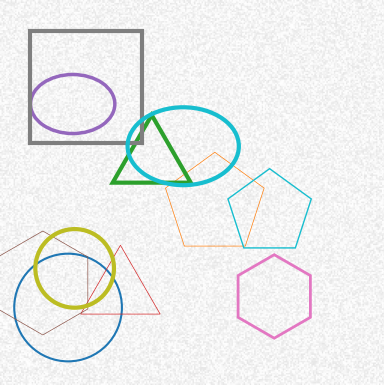[{"shape": "circle", "thickness": 1.5, "radius": 0.7, "center": [0.177, 0.201]}, {"shape": "pentagon", "thickness": 0.5, "radius": 0.67, "center": [0.558, 0.47]}, {"shape": "triangle", "thickness": 3, "radius": 0.59, "center": [0.394, 0.584]}, {"shape": "triangle", "thickness": 0.5, "radius": 0.6, "center": [0.313, 0.244]}, {"shape": "oval", "thickness": 2.5, "radius": 0.55, "center": [0.189, 0.73]}, {"shape": "hexagon", "thickness": 0.5, "radius": 0.67, "center": [0.111, 0.265]}, {"shape": "hexagon", "thickness": 2, "radius": 0.54, "center": [0.712, 0.23]}, {"shape": "square", "thickness": 3, "radius": 0.73, "center": [0.223, 0.774]}, {"shape": "circle", "thickness": 3, "radius": 0.51, "center": [0.194, 0.303]}, {"shape": "oval", "thickness": 3, "radius": 0.72, "center": [0.476, 0.62]}, {"shape": "pentagon", "thickness": 1, "radius": 0.57, "center": [0.7, 0.448]}]